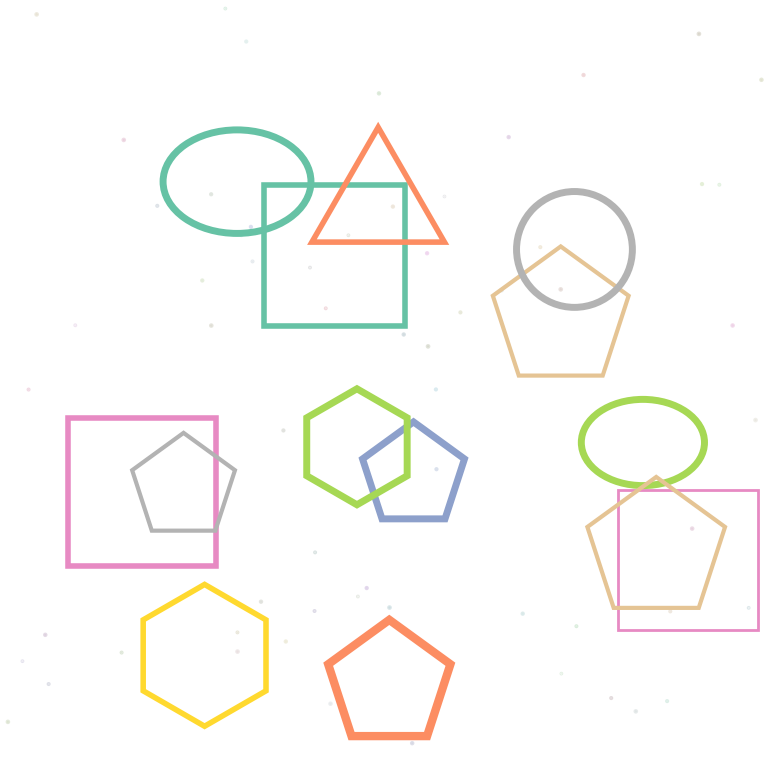[{"shape": "oval", "thickness": 2.5, "radius": 0.48, "center": [0.308, 0.764]}, {"shape": "square", "thickness": 2, "radius": 0.46, "center": [0.435, 0.668]}, {"shape": "triangle", "thickness": 2, "radius": 0.5, "center": [0.491, 0.735]}, {"shape": "pentagon", "thickness": 3, "radius": 0.42, "center": [0.506, 0.112]}, {"shape": "pentagon", "thickness": 2.5, "radius": 0.35, "center": [0.537, 0.382]}, {"shape": "square", "thickness": 2, "radius": 0.48, "center": [0.184, 0.361]}, {"shape": "square", "thickness": 1, "radius": 0.45, "center": [0.894, 0.273]}, {"shape": "oval", "thickness": 2.5, "radius": 0.4, "center": [0.835, 0.425]}, {"shape": "hexagon", "thickness": 2.5, "radius": 0.38, "center": [0.464, 0.42]}, {"shape": "hexagon", "thickness": 2, "radius": 0.46, "center": [0.266, 0.149]}, {"shape": "pentagon", "thickness": 1.5, "radius": 0.47, "center": [0.852, 0.287]}, {"shape": "pentagon", "thickness": 1.5, "radius": 0.46, "center": [0.728, 0.587]}, {"shape": "circle", "thickness": 2.5, "radius": 0.38, "center": [0.746, 0.676]}, {"shape": "pentagon", "thickness": 1.5, "radius": 0.35, "center": [0.238, 0.368]}]